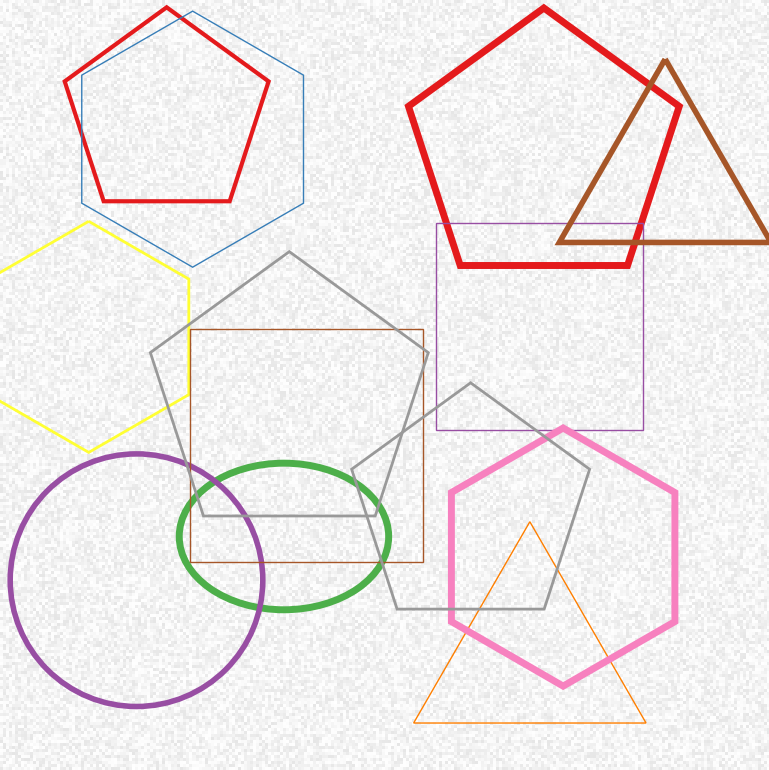[{"shape": "pentagon", "thickness": 1.5, "radius": 0.7, "center": [0.216, 0.851]}, {"shape": "pentagon", "thickness": 2.5, "radius": 0.92, "center": [0.706, 0.805]}, {"shape": "hexagon", "thickness": 0.5, "radius": 0.83, "center": [0.25, 0.819]}, {"shape": "oval", "thickness": 2.5, "radius": 0.68, "center": [0.369, 0.303]}, {"shape": "circle", "thickness": 2, "radius": 0.82, "center": [0.177, 0.247]}, {"shape": "square", "thickness": 0.5, "radius": 0.67, "center": [0.7, 0.576]}, {"shape": "triangle", "thickness": 0.5, "radius": 0.87, "center": [0.688, 0.148]}, {"shape": "hexagon", "thickness": 1, "radius": 0.75, "center": [0.115, 0.563]}, {"shape": "triangle", "thickness": 2, "radius": 0.79, "center": [0.864, 0.764]}, {"shape": "square", "thickness": 0.5, "radius": 0.75, "center": [0.398, 0.421]}, {"shape": "hexagon", "thickness": 2.5, "radius": 0.84, "center": [0.731, 0.277]}, {"shape": "pentagon", "thickness": 1, "radius": 0.95, "center": [0.376, 0.483]}, {"shape": "pentagon", "thickness": 1, "radius": 0.81, "center": [0.611, 0.34]}]